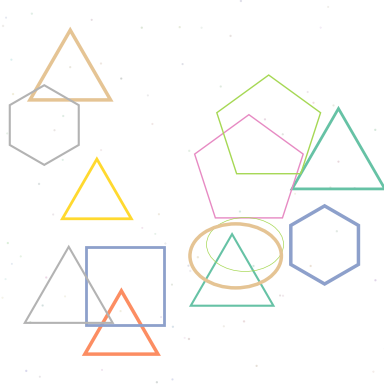[{"shape": "triangle", "thickness": 1.5, "radius": 0.62, "center": [0.603, 0.268]}, {"shape": "triangle", "thickness": 2, "radius": 0.7, "center": [0.879, 0.579]}, {"shape": "triangle", "thickness": 2.5, "radius": 0.55, "center": [0.315, 0.135]}, {"shape": "square", "thickness": 2, "radius": 0.51, "center": [0.325, 0.257]}, {"shape": "hexagon", "thickness": 2.5, "radius": 0.51, "center": [0.843, 0.364]}, {"shape": "pentagon", "thickness": 1, "radius": 0.74, "center": [0.647, 0.554]}, {"shape": "oval", "thickness": 0.5, "radius": 0.5, "center": [0.637, 0.365]}, {"shape": "pentagon", "thickness": 1, "radius": 0.71, "center": [0.698, 0.663]}, {"shape": "triangle", "thickness": 2, "radius": 0.52, "center": [0.252, 0.483]}, {"shape": "oval", "thickness": 2.5, "radius": 0.59, "center": [0.612, 0.335]}, {"shape": "triangle", "thickness": 2.5, "radius": 0.6, "center": [0.182, 0.801]}, {"shape": "hexagon", "thickness": 1.5, "radius": 0.52, "center": [0.115, 0.675]}, {"shape": "triangle", "thickness": 1.5, "radius": 0.66, "center": [0.179, 0.227]}]